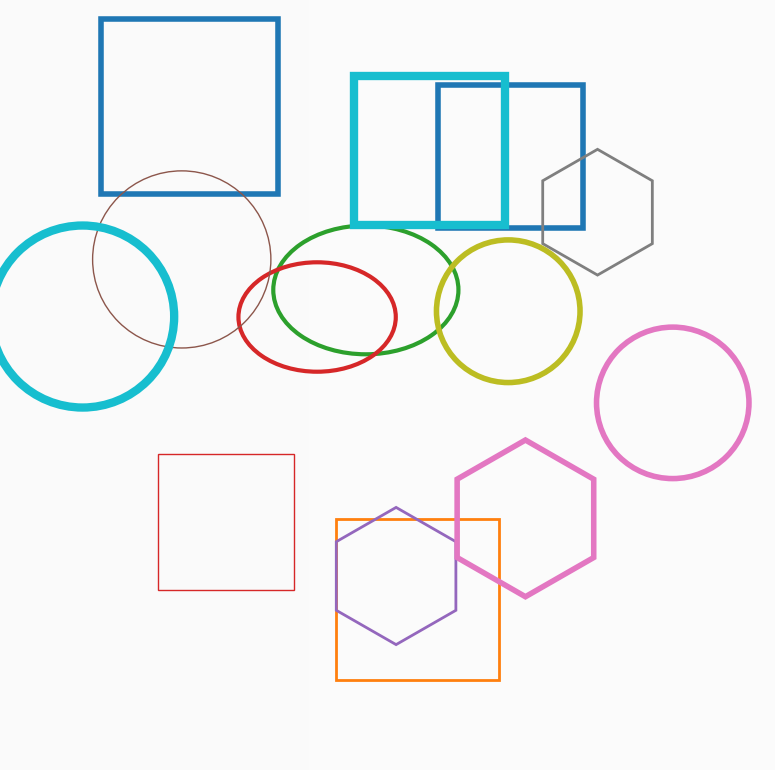[{"shape": "square", "thickness": 2, "radius": 0.57, "center": [0.245, 0.862]}, {"shape": "square", "thickness": 2, "radius": 0.47, "center": [0.659, 0.797]}, {"shape": "square", "thickness": 1, "radius": 0.52, "center": [0.538, 0.221]}, {"shape": "oval", "thickness": 1.5, "radius": 0.6, "center": [0.472, 0.624]}, {"shape": "square", "thickness": 0.5, "radius": 0.44, "center": [0.292, 0.322]}, {"shape": "oval", "thickness": 1.5, "radius": 0.51, "center": [0.409, 0.588]}, {"shape": "hexagon", "thickness": 1, "radius": 0.45, "center": [0.511, 0.252]}, {"shape": "circle", "thickness": 0.5, "radius": 0.58, "center": [0.235, 0.663]}, {"shape": "hexagon", "thickness": 2, "radius": 0.51, "center": [0.678, 0.327]}, {"shape": "circle", "thickness": 2, "radius": 0.49, "center": [0.868, 0.477]}, {"shape": "hexagon", "thickness": 1, "radius": 0.41, "center": [0.771, 0.724]}, {"shape": "circle", "thickness": 2, "radius": 0.46, "center": [0.656, 0.596]}, {"shape": "circle", "thickness": 3, "radius": 0.59, "center": [0.107, 0.589]}, {"shape": "square", "thickness": 3, "radius": 0.49, "center": [0.554, 0.805]}]